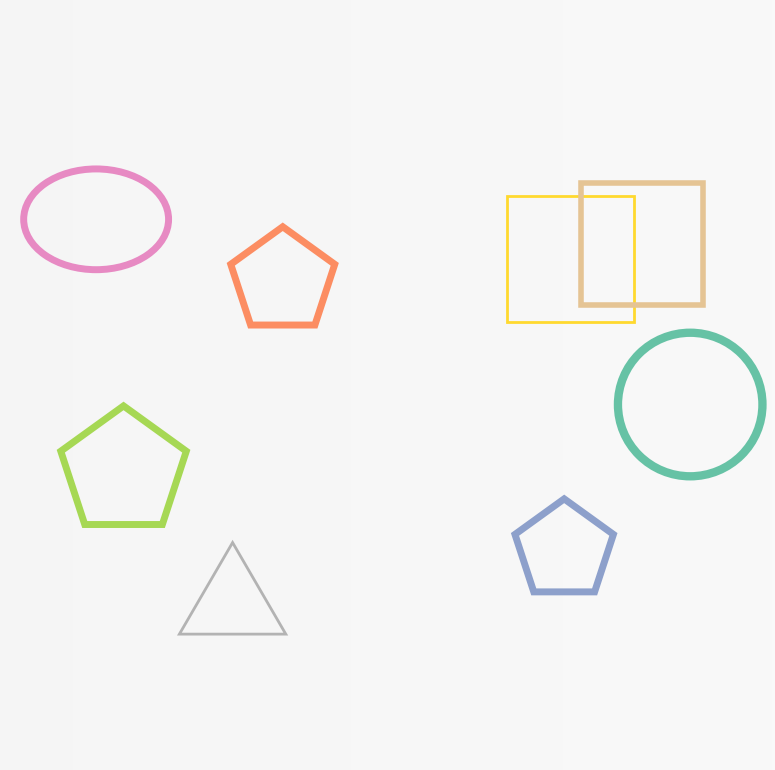[{"shape": "circle", "thickness": 3, "radius": 0.47, "center": [0.891, 0.475]}, {"shape": "pentagon", "thickness": 2.5, "radius": 0.35, "center": [0.365, 0.635]}, {"shape": "pentagon", "thickness": 2.5, "radius": 0.33, "center": [0.728, 0.285]}, {"shape": "oval", "thickness": 2.5, "radius": 0.47, "center": [0.124, 0.715]}, {"shape": "pentagon", "thickness": 2.5, "radius": 0.43, "center": [0.159, 0.388]}, {"shape": "square", "thickness": 1, "radius": 0.41, "center": [0.736, 0.664]}, {"shape": "square", "thickness": 2, "radius": 0.39, "center": [0.829, 0.683]}, {"shape": "triangle", "thickness": 1, "radius": 0.4, "center": [0.3, 0.216]}]